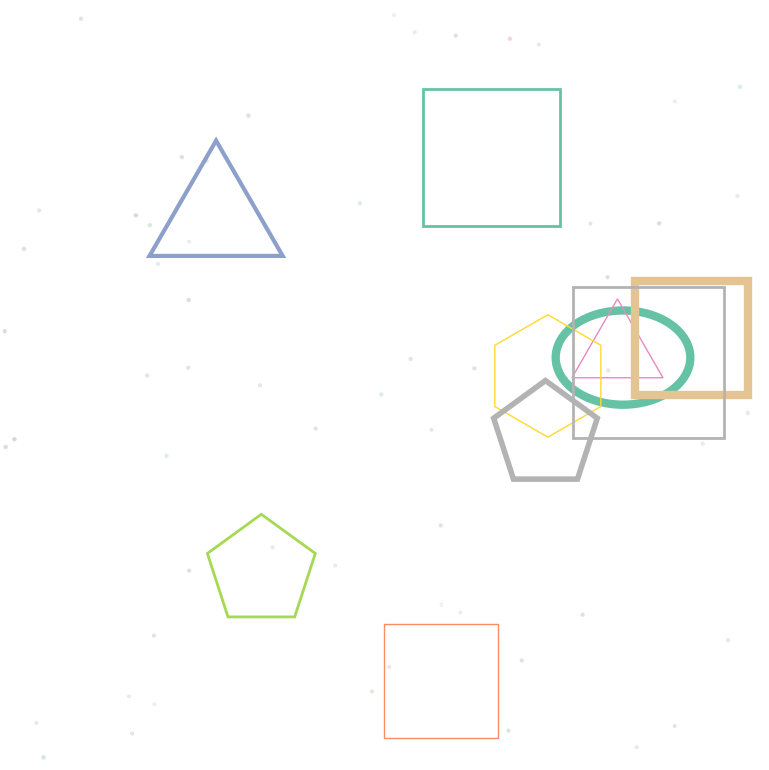[{"shape": "square", "thickness": 1, "radius": 0.45, "center": [0.639, 0.796]}, {"shape": "oval", "thickness": 3, "radius": 0.44, "center": [0.809, 0.536]}, {"shape": "square", "thickness": 0.5, "radius": 0.37, "center": [0.573, 0.116]}, {"shape": "triangle", "thickness": 1.5, "radius": 0.5, "center": [0.281, 0.718]}, {"shape": "triangle", "thickness": 0.5, "radius": 0.34, "center": [0.802, 0.544]}, {"shape": "pentagon", "thickness": 1, "radius": 0.37, "center": [0.339, 0.258]}, {"shape": "hexagon", "thickness": 0.5, "radius": 0.4, "center": [0.711, 0.512]}, {"shape": "square", "thickness": 3, "radius": 0.37, "center": [0.898, 0.561]}, {"shape": "pentagon", "thickness": 2, "radius": 0.35, "center": [0.708, 0.435]}, {"shape": "square", "thickness": 1, "radius": 0.49, "center": [0.842, 0.529]}]